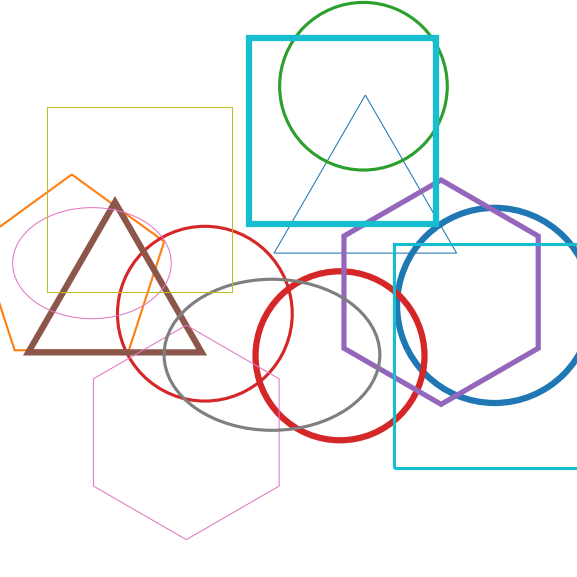[{"shape": "triangle", "thickness": 0.5, "radius": 0.91, "center": [0.633, 0.652]}, {"shape": "circle", "thickness": 3, "radius": 0.84, "center": [0.857, 0.47]}, {"shape": "pentagon", "thickness": 1, "radius": 0.84, "center": [0.124, 0.529]}, {"shape": "circle", "thickness": 1.5, "radius": 0.73, "center": [0.629, 0.85]}, {"shape": "circle", "thickness": 3, "radius": 0.73, "center": [0.589, 0.383]}, {"shape": "circle", "thickness": 1.5, "radius": 0.76, "center": [0.355, 0.456]}, {"shape": "hexagon", "thickness": 2.5, "radius": 0.97, "center": [0.764, 0.493]}, {"shape": "triangle", "thickness": 3, "radius": 0.87, "center": [0.199, 0.476]}, {"shape": "oval", "thickness": 0.5, "radius": 0.69, "center": [0.159, 0.543]}, {"shape": "hexagon", "thickness": 0.5, "radius": 0.93, "center": [0.323, 0.25]}, {"shape": "oval", "thickness": 1.5, "radius": 0.93, "center": [0.471, 0.385]}, {"shape": "square", "thickness": 0.5, "radius": 0.8, "center": [0.241, 0.653]}, {"shape": "square", "thickness": 3, "radius": 0.81, "center": [0.593, 0.772]}, {"shape": "square", "thickness": 1.5, "radius": 0.97, "center": [0.875, 0.383]}]